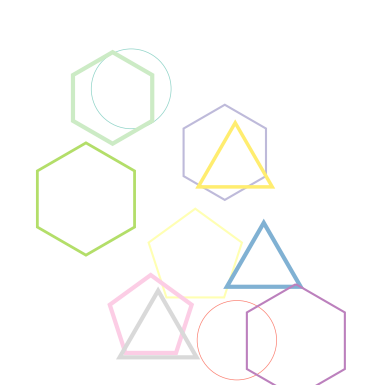[{"shape": "circle", "thickness": 0.5, "radius": 0.52, "center": [0.341, 0.769]}, {"shape": "pentagon", "thickness": 1.5, "radius": 0.64, "center": [0.507, 0.331]}, {"shape": "hexagon", "thickness": 1.5, "radius": 0.62, "center": [0.584, 0.604]}, {"shape": "circle", "thickness": 0.5, "radius": 0.52, "center": [0.615, 0.116]}, {"shape": "triangle", "thickness": 3, "radius": 0.55, "center": [0.685, 0.311]}, {"shape": "hexagon", "thickness": 2, "radius": 0.73, "center": [0.223, 0.483]}, {"shape": "pentagon", "thickness": 3, "radius": 0.56, "center": [0.391, 0.174]}, {"shape": "triangle", "thickness": 3, "radius": 0.58, "center": [0.411, 0.13]}, {"shape": "hexagon", "thickness": 1.5, "radius": 0.73, "center": [0.768, 0.115]}, {"shape": "hexagon", "thickness": 3, "radius": 0.59, "center": [0.292, 0.746]}, {"shape": "triangle", "thickness": 2.5, "radius": 0.55, "center": [0.611, 0.57]}]